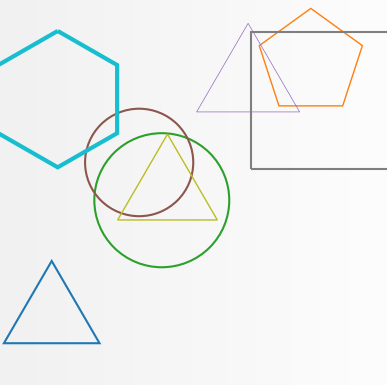[{"shape": "triangle", "thickness": 1.5, "radius": 0.71, "center": [0.133, 0.18]}, {"shape": "pentagon", "thickness": 1, "radius": 0.7, "center": [0.802, 0.838]}, {"shape": "circle", "thickness": 1.5, "radius": 0.87, "center": [0.418, 0.48]}, {"shape": "triangle", "thickness": 0.5, "radius": 0.77, "center": [0.64, 0.786]}, {"shape": "circle", "thickness": 1.5, "radius": 0.7, "center": [0.359, 0.578]}, {"shape": "square", "thickness": 1.5, "radius": 0.89, "center": [0.826, 0.738]}, {"shape": "triangle", "thickness": 1, "radius": 0.74, "center": [0.432, 0.503]}, {"shape": "hexagon", "thickness": 3, "radius": 0.89, "center": [0.149, 0.743]}]